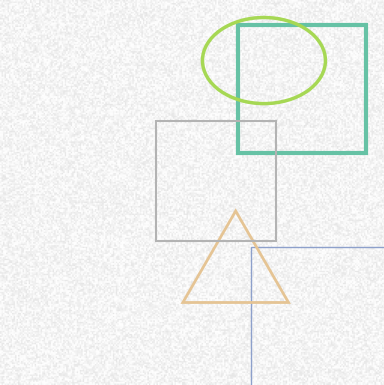[{"shape": "square", "thickness": 3, "radius": 0.83, "center": [0.784, 0.769]}, {"shape": "square", "thickness": 1, "radius": 0.93, "center": [0.838, 0.173]}, {"shape": "oval", "thickness": 2.5, "radius": 0.8, "center": [0.686, 0.843]}, {"shape": "triangle", "thickness": 2, "radius": 0.79, "center": [0.612, 0.294]}, {"shape": "square", "thickness": 1.5, "radius": 0.78, "center": [0.562, 0.53]}]